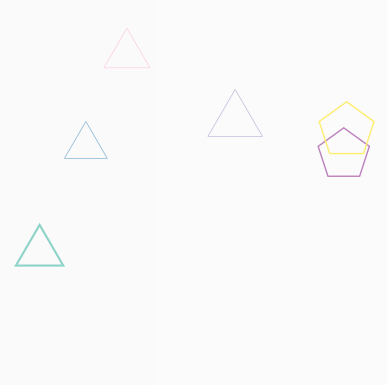[{"shape": "triangle", "thickness": 1.5, "radius": 0.35, "center": [0.102, 0.345]}, {"shape": "triangle", "thickness": 0.5, "radius": 0.41, "center": [0.607, 0.686]}, {"shape": "triangle", "thickness": 0.5, "radius": 0.32, "center": [0.222, 0.621]}, {"shape": "triangle", "thickness": 0.5, "radius": 0.34, "center": [0.328, 0.858]}, {"shape": "pentagon", "thickness": 1, "radius": 0.35, "center": [0.887, 0.598]}, {"shape": "pentagon", "thickness": 1, "radius": 0.37, "center": [0.895, 0.661]}]